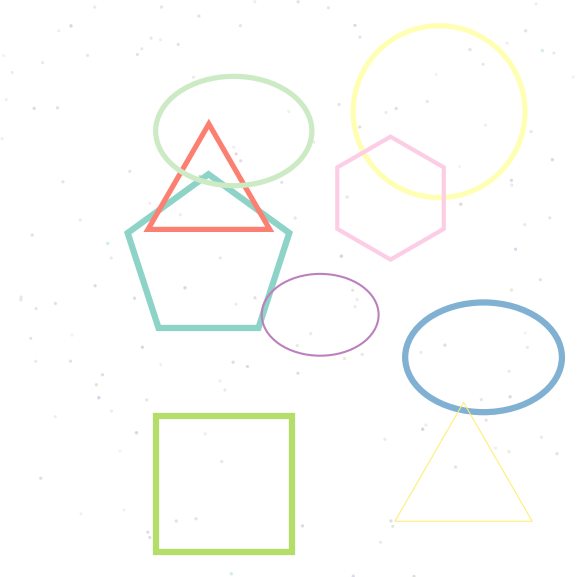[{"shape": "pentagon", "thickness": 3, "radius": 0.74, "center": [0.361, 0.55]}, {"shape": "circle", "thickness": 2.5, "radius": 0.74, "center": [0.76, 0.806]}, {"shape": "triangle", "thickness": 2.5, "radius": 0.61, "center": [0.362, 0.663]}, {"shape": "oval", "thickness": 3, "radius": 0.68, "center": [0.837, 0.38]}, {"shape": "square", "thickness": 3, "radius": 0.59, "center": [0.387, 0.161]}, {"shape": "hexagon", "thickness": 2, "radius": 0.53, "center": [0.676, 0.656]}, {"shape": "oval", "thickness": 1, "radius": 0.51, "center": [0.554, 0.454]}, {"shape": "oval", "thickness": 2.5, "radius": 0.68, "center": [0.405, 0.772]}, {"shape": "triangle", "thickness": 0.5, "radius": 0.69, "center": [0.803, 0.165]}]